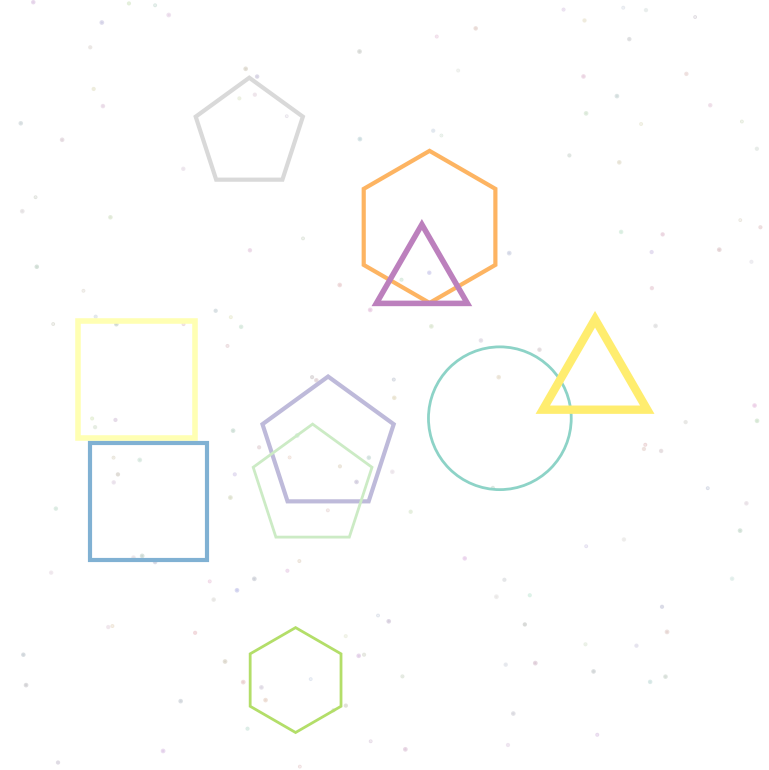[{"shape": "circle", "thickness": 1, "radius": 0.46, "center": [0.649, 0.457]}, {"shape": "square", "thickness": 2, "radius": 0.38, "center": [0.177, 0.507]}, {"shape": "pentagon", "thickness": 1.5, "radius": 0.45, "center": [0.426, 0.421]}, {"shape": "square", "thickness": 1.5, "radius": 0.38, "center": [0.193, 0.349]}, {"shape": "hexagon", "thickness": 1.5, "radius": 0.49, "center": [0.558, 0.705]}, {"shape": "hexagon", "thickness": 1, "radius": 0.34, "center": [0.384, 0.117]}, {"shape": "pentagon", "thickness": 1.5, "radius": 0.37, "center": [0.324, 0.826]}, {"shape": "triangle", "thickness": 2, "radius": 0.34, "center": [0.548, 0.64]}, {"shape": "pentagon", "thickness": 1, "radius": 0.41, "center": [0.406, 0.368]}, {"shape": "triangle", "thickness": 3, "radius": 0.39, "center": [0.773, 0.507]}]